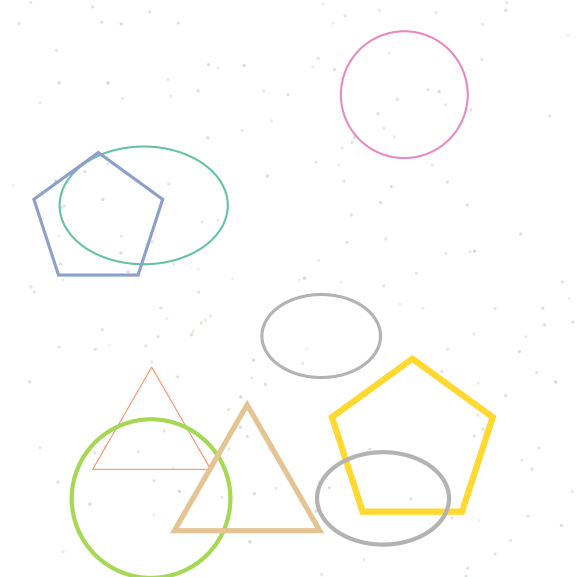[{"shape": "oval", "thickness": 1, "radius": 0.73, "center": [0.249, 0.643]}, {"shape": "triangle", "thickness": 0.5, "radius": 0.59, "center": [0.263, 0.245]}, {"shape": "pentagon", "thickness": 1.5, "radius": 0.59, "center": [0.17, 0.618]}, {"shape": "circle", "thickness": 1, "radius": 0.55, "center": [0.7, 0.835]}, {"shape": "circle", "thickness": 2, "radius": 0.69, "center": [0.262, 0.136]}, {"shape": "pentagon", "thickness": 3, "radius": 0.73, "center": [0.714, 0.232]}, {"shape": "triangle", "thickness": 2.5, "radius": 0.73, "center": [0.428, 0.153]}, {"shape": "oval", "thickness": 1.5, "radius": 0.51, "center": [0.556, 0.417]}, {"shape": "oval", "thickness": 2, "radius": 0.57, "center": [0.663, 0.136]}]